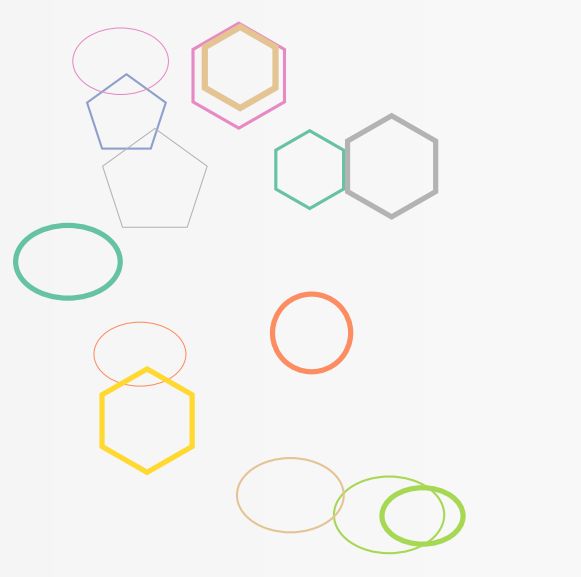[{"shape": "oval", "thickness": 2.5, "radius": 0.45, "center": [0.117, 0.546]}, {"shape": "hexagon", "thickness": 1.5, "radius": 0.34, "center": [0.533, 0.705]}, {"shape": "oval", "thickness": 0.5, "radius": 0.4, "center": [0.241, 0.386]}, {"shape": "circle", "thickness": 2.5, "radius": 0.34, "center": [0.536, 0.423]}, {"shape": "pentagon", "thickness": 1, "radius": 0.36, "center": [0.218, 0.799]}, {"shape": "oval", "thickness": 0.5, "radius": 0.41, "center": [0.208, 0.893]}, {"shape": "hexagon", "thickness": 1.5, "radius": 0.45, "center": [0.411, 0.868]}, {"shape": "oval", "thickness": 1, "radius": 0.47, "center": [0.669, 0.108]}, {"shape": "oval", "thickness": 2.5, "radius": 0.35, "center": [0.727, 0.106]}, {"shape": "hexagon", "thickness": 2.5, "radius": 0.45, "center": [0.253, 0.271]}, {"shape": "hexagon", "thickness": 3, "radius": 0.35, "center": [0.413, 0.882]}, {"shape": "oval", "thickness": 1, "radius": 0.46, "center": [0.5, 0.142]}, {"shape": "hexagon", "thickness": 2.5, "radius": 0.44, "center": [0.674, 0.711]}, {"shape": "pentagon", "thickness": 0.5, "radius": 0.47, "center": [0.266, 0.682]}]